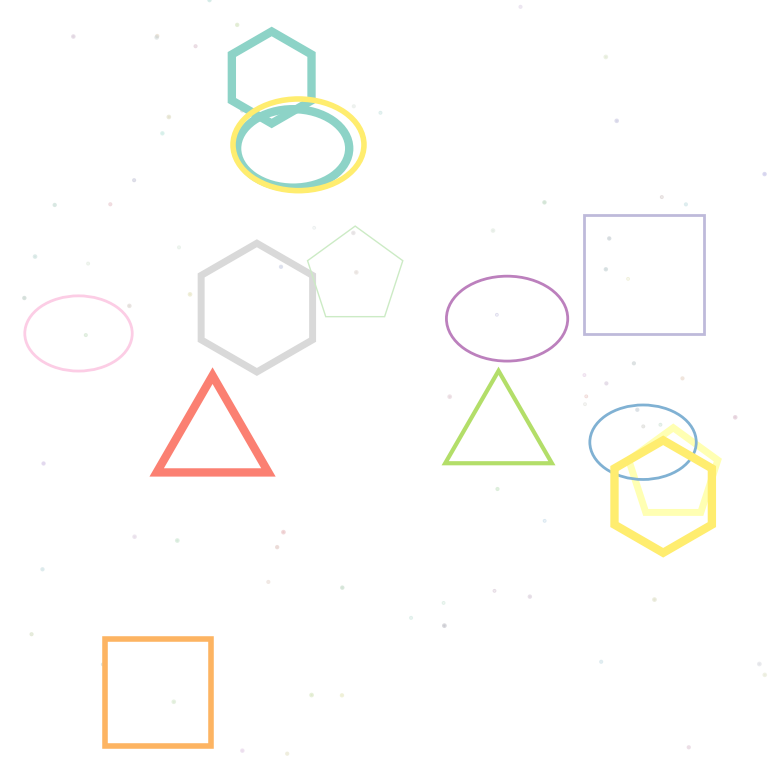[{"shape": "hexagon", "thickness": 3, "radius": 0.3, "center": [0.353, 0.899]}, {"shape": "oval", "thickness": 3, "radius": 0.36, "center": [0.381, 0.807]}, {"shape": "pentagon", "thickness": 2.5, "radius": 0.3, "center": [0.874, 0.384]}, {"shape": "square", "thickness": 1, "radius": 0.39, "center": [0.836, 0.644]}, {"shape": "triangle", "thickness": 3, "radius": 0.42, "center": [0.276, 0.428]}, {"shape": "oval", "thickness": 1, "radius": 0.35, "center": [0.835, 0.426]}, {"shape": "square", "thickness": 2, "radius": 0.35, "center": [0.205, 0.101]}, {"shape": "triangle", "thickness": 1.5, "radius": 0.4, "center": [0.647, 0.438]}, {"shape": "oval", "thickness": 1, "radius": 0.35, "center": [0.102, 0.567]}, {"shape": "hexagon", "thickness": 2.5, "radius": 0.42, "center": [0.334, 0.601]}, {"shape": "oval", "thickness": 1, "radius": 0.39, "center": [0.659, 0.586]}, {"shape": "pentagon", "thickness": 0.5, "radius": 0.33, "center": [0.461, 0.641]}, {"shape": "oval", "thickness": 2, "radius": 0.43, "center": [0.388, 0.812]}, {"shape": "hexagon", "thickness": 3, "radius": 0.37, "center": [0.861, 0.355]}]